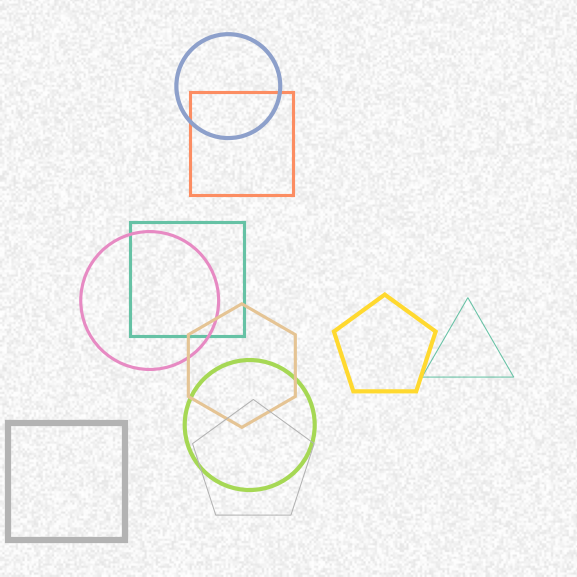[{"shape": "square", "thickness": 1.5, "radius": 0.49, "center": [0.323, 0.516]}, {"shape": "triangle", "thickness": 0.5, "radius": 0.46, "center": [0.81, 0.392]}, {"shape": "square", "thickness": 1.5, "radius": 0.45, "center": [0.418, 0.751]}, {"shape": "circle", "thickness": 2, "radius": 0.45, "center": [0.395, 0.85]}, {"shape": "circle", "thickness": 1.5, "radius": 0.6, "center": [0.259, 0.479]}, {"shape": "circle", "thickness": 2, "radius": 0.56, "center": [0.432, 0.263]}, {"shape": "pentagon", "thickness": 2, "radius": 0.46, "center": [0.666, 0.396]}, {"shape": "hexagon", "thickness": 1.5, "radius": 0.53, "center": [0.419, 0.366]}, {"shape": "square", "thickness": 3, "radius": 0.5, "center": [0.115, 0.166]}, {"shape": "pentagon", "thickness": 0.5, "radius": 0.55, "center": [0.439, 0.197]}]